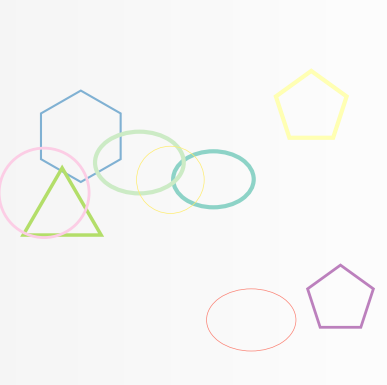[{"shape": "oval", "thickness": 3, "radius": 0.52, "center": [0.551, 0.534]}, {"shape": "pentagon", "thickness": 3, "radius": 0.48, "center": [0.803, 0.72]}, {"shape": "oval", "thickness": 0.5, "radius": 0.58, "center": [0.648, 0.169]}, {"shape": "hexagon", "thickness": 1.5, "radius": 0.59, "center": [0.209, 0.646]}, {"shape": "triangle", "thickness": 2.5, "radius": 0.58, "center": [0.16, 0.448]}, {"shape": "circle", "thickness": 2, "radius": 0.58, "center": [0.114, 0.499]}, {"shape": "pentagon", "thickness": 2, "radius": 0.45, "center": [0.879, 0.222]}, {"shape": "oval", "thickness": 3, "radius": 0.57, "center": [0.36, 0.578]}, {"shape": "circle", "thickness": 0.5, "radius": 0.44, "center": [0.44, 0.533]}]